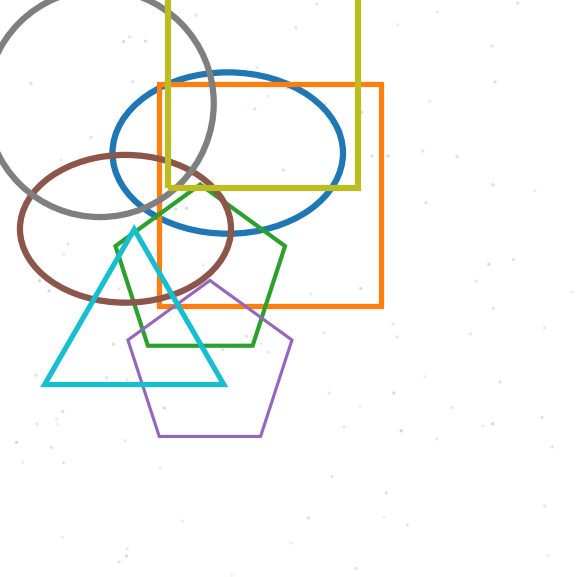[{"shape": "oval", "thickness": 3, "radius": 1.0, "center": [0.394, 0.734]}, {"shape": "square", "thickness": 2.5, "radius": 0.96, "center": [0.467, 0.661]}, {"shape": "pentagon", "thickness": 2, "radius": 0.77, "center": [0.347, 0.525]}, {"shape": "pentagon", "thickness": 1.5, "radius": 0.75, "center": [0.363, 0.364]}, {"shape": "oval", "thickness": 3, "radius": 0.91, "center": [0.217, 0.603]}, {"shape": "circle", "thickness": 3, "radius": 0.99, "center": [0.173, 0.82]}, {"shape": "square", "thickness": 3, "radius": 0.82, "center": [0.455, 0.838]}, {"shape": "triangle", "thickness": 2.5, "radius": 0.9, "center": [0.232, 0.423]}]